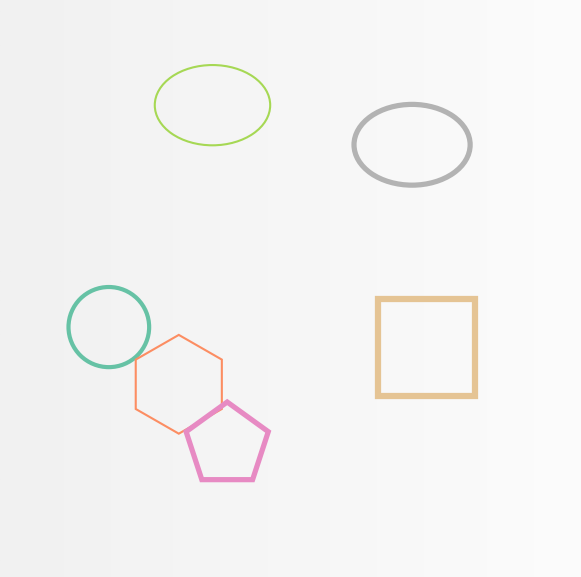[{"shape": "circle", "thickness": 2, "radius": 0.35, "center": [0.187, 0.433]}, {"shape": "hexagon", "thickness": 1, "radius": 0.43, "center": [0.308, 0.334]}, {"shape": "pentagon", "thickness": 2.5, "radius": 0.37, "center": [0.391, 0.229]}, {"shape": "oval", "thickness": 1, "radius": 0.5, "center": [0.366, 0.817]}, {"shape": "square", "thickness": 3, "radius": 0.42, "center": [0.734, 0.398]}, {"shape": "oval", "thickness": 2.5, "radius": 0.5, "center": [0.709, 0.748]}]